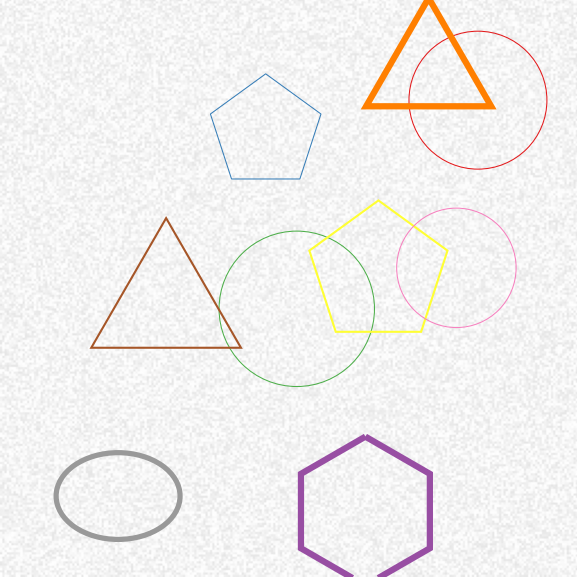[{"shape": "circle", "thickness": 0.5, "radius": 0.6, "center": [0.828, 0.826]}, {"shape": "pentagon", "thickness": 0.5, "radius": 0.5, "center": [0.46, 0.771]}, {"shape": "circle", "thickness": 0.5, "radius": 0.67, "center": [0.514, 0.464]}, {"shape": "hexagon", "thickness": 3, "radius": 0.64, "center": [0.633, 0.114]}, {"shape": "triangle", "thickness": 3, "radius": 0.63, "center": [0.742, 0.878]}, {"shape": "pentagon", "thickness": 1, "radius": 0.63, "center": [0.655, 0.526]}, {"shape": "triangle", "thickness": 1, "radius": 0.75, "center": [0.288, 0.472]}, {"shape": "circle", "thickness": 0.5, "radius": 0.52, "center": [0.79, 0.535]}, {"shape": "oval", "thickness": 2.5, "radius": 0.54, "center": [0.204, 0.14]}]